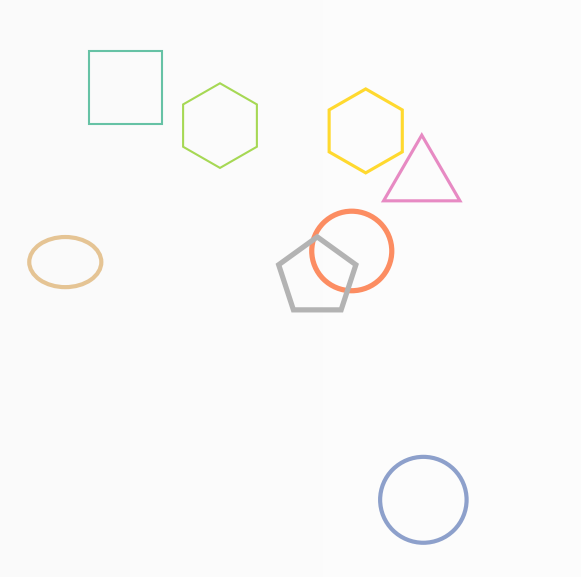[{"shape": "square", "thickness": 1, "radius": 0.31, "center": [0.217, 0.848]}, {"shape": "circle", "thickness": 2.5, "radius": 0.34, "center": [0.605, 0.565]}, {"shape": "circle", "thickness": 2, "radius": 0.37, "center": [0.728, 0.134]}, {"shape": "triangle", "thickness": 1.5, "radius": 0.38, "center": [0.726, 0.689]}, {"shape": "hexagon", "thickness": 1, "radius": 0.37, "center": [0.378, 0.782]}, {"shape": "hexagon", "thickness": 1.5, "radius": 0.36, "center": [0.629, 0.772]}, {"shape": "oval", "thickness": 2, "radius": 0.31, "center": [0.112, 0.545]}, {"shape": "pentagon", "thickness": 2.5, "radius": 0.35, "center": [0.546, 0.519]}]